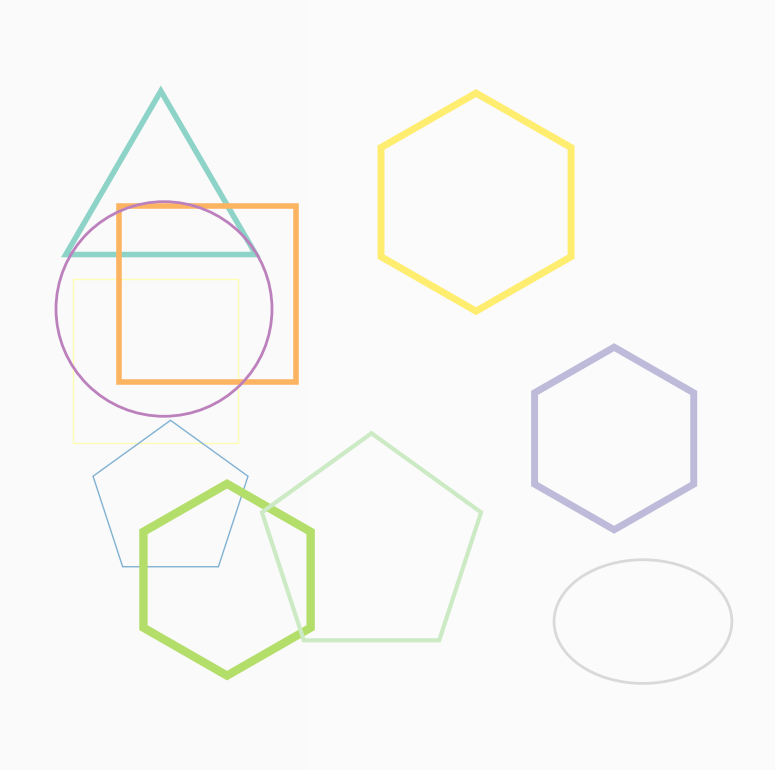[{"shape": "triangle", "thickness": 2, "radius": 0.71, "center": [0.208, 0.74]}, {"shape": "square", "thickness": 0.5, "radius": 0.53, "center": [0.201, 0.531]}, {"shape": "hexagon", "thickness": 2.5, "radius": 0.59, "center": [0.792, 0.431]}, {"shape": "pentagon", "thickness": 0.5, "radius": 0.53, "center": [0.22, 0.349]}, {"shape": "square", "thickness": 2, "radius": 0.57, "center": [0.268, 0.618]}, {"shape": "hexagon", "thickness": 3, "radius": 0.62, "center": [0.293, 0.247]}, {"shape": "oval", "thickness": 1, "radius": 0.57, "center": [0.83, 0.193]}, {"shape": "circle", "thickness": 1, "radius": 0.7, "center": [0.212, 0.599]}, {"shape": "pentagon", "thickness": 1.5, "radius": 0.74, "center": [0.479, 0.289]}, {"shape": "hexagon", "thickness": 2.5, "radius": 0.71, "center": [0.614, 0.737]}]